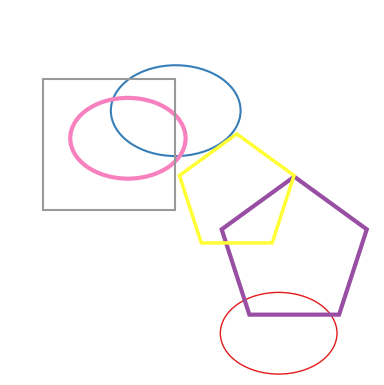[{"shape": "oval", "thickness": 1, "radius": 0.76, "center": [0.724, 0.134]}, {"shape": "oval", "thickness": 1.5, "radius": 0.84, "center": [0.456, 0.713]}, {"shape": "pentagon", "thickness": 3, "radius": 0.99, "center": [0.764, 0.343]}, {"shape": "pentagon", "thickness": 2.5, "radius": 0.78, "center": [0.615, 0.496]}, {"shape": "oval", "thickness": 3, "radius": 0.75, "center": [0.332, 0.641]}, {"shape": "square", "thickness": 1.5, "radius": 0.85, "center": [0.284, 0.625]}]